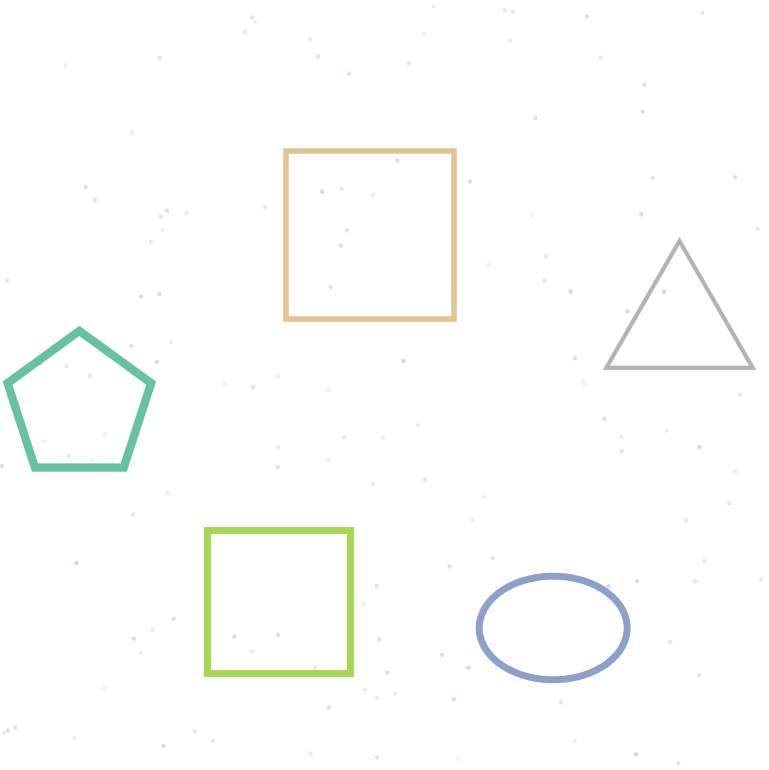[{"shape": "pentagon", "thickness": 3, "radius": 0.49, "center": [0.103, 0.472]}, {"shape": "oval", "thickness": 2.5, "radius": 0.48, "center": [0.718, 0.184]}, {"shape": "square", "thickness": 2.5, "radius": 0.46, "center": [0.362, 0.219]}, {"shape": "square", "thickness": 2, "radius": 0.55, "center": [0.481, 0.695]}, {"shape": "triangle", "thickness": 1.5, "radius": 0.55, "center": [0.882, 0.577]}]